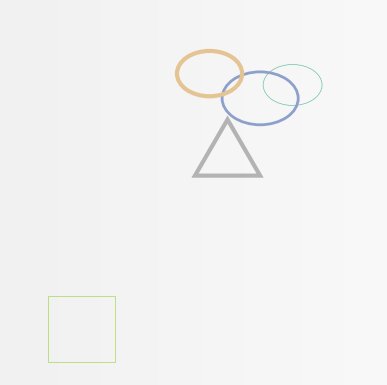[{"shape": "oval", "thickness": 0.5, "radius": 0.38, "center": [0.755, 0.779]}, {"shape": "oval", "thickness": 2, "radius": 0.49, "center": [0.671, 0.745]}, {"shape": "square", "thickness": 0.5, "radius": 0.43, "center": [0.211, 0.145]}, {"shape": "oval", "thickness": 3, "radius": 0.42, "center": [0.541, 0.809]}, {"shape": "triangle", "thickness": 3, "radius": 0.49, "center": [0.587, 0.592]}]